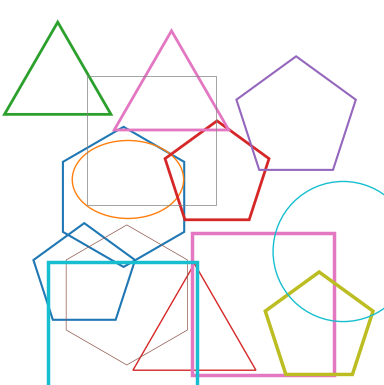[{"shape": "pentagon", "thickness": 1.5, "radius": 0.69, "center": [0.219, 0.282]}, {"shape": "hexagon", "thickness": 1.5, "radius": 0.91, "center": [0.321, 0.489]}, {"shape": "oval", "thickness": 1, "radius": 0.72, "center": [0.332, 0.534]}, {"shape": "triangle", "thickness": 2, "radius": 0.8, "center": [0.15, 0.783]}, {"shape": "triangle", "thickness": 1, "radius": 0.92, "center": [0.505, 0.131]}, {"shape": "pentagon", "thickness": 2, "radius": 0.71, "center": [0.564, 0.544]}, {"shape": "pentagon", "thickness": 1.5, "radius": 0.82, "center": [0.769, 0.691]}, {"shape": "hexagon", "thickness": 0.5, "radius": 0.91, "center": [0.329, 0.234]}, {"shape": "triangle", "thickness": 2, "radius": 0.86, "center": [0.445, 0.748]}, {"shape": "square", "thickness": 2.5, "radius": 0.92, "center": [0.682, 0.21]}, {"shape": "square", "thickness": 0.5, "radius": 0.84, "center": [0.393, 0.636]}, {"shape": "pentagon", "thickness": 2.5, "radius": 0.74, "center": [0.829, 0.146]}, {"shape": "circle", "thickness": 1, "radius": 0.91, "center": [0.891, 0.347]}, {"shape": "square", "thickness": 2.5, "radius": 0.96, "center": [0.318, 0.126]}]